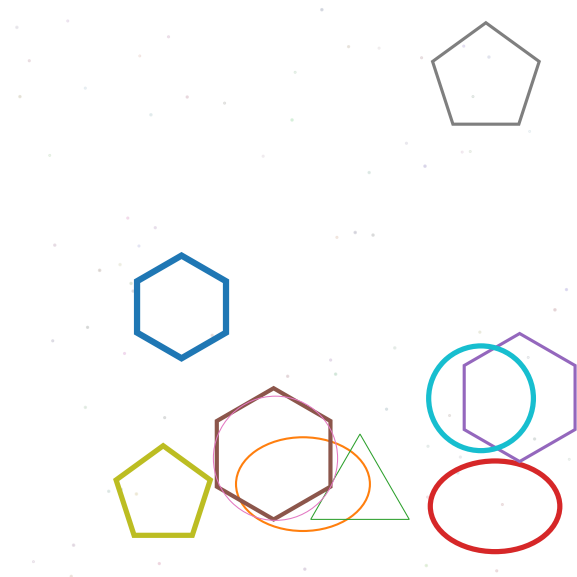[{"shape": "hexagon", "thickness": 3, "radius": 0.44, "center": [0.314, 0.468]}, {"shape": "oval", "thickness": 1, "radius": 0.58, "center": [0.525, 0.161]}, {"shape": "triangle", "thickness": 0.5, "radius": 0.49, "center": [0.623, 0.149]}, {"shape": "oval", "thickness": 2.5, "radius": 0.56, "center": [0.857, 0.122]}, {"shape": "hexagon", "thickness": 1.5, "radius": 0.55, "center": [0.9, 0.311]}, {"shape": "hexagon", "thickness": 2, "radius": 0.57, "center": [0.474, 0.213]}, {"shape": "circle", "thickness": 0.5, "radius": 0.54, "center": [0.477, 0.206]}, {"shape": "pentagon", "thickness": 1.5, "radius": 0.49, "center": [0.841, 0.863]}, {"shape": "pentagon", "thickness": 2.5, "radius": 0.43, "center": [0.283, 0.142]}, {"shape": "circle", "thickness": 2.5, "radius": 0.45, "center": [0.833, 0.309]}]